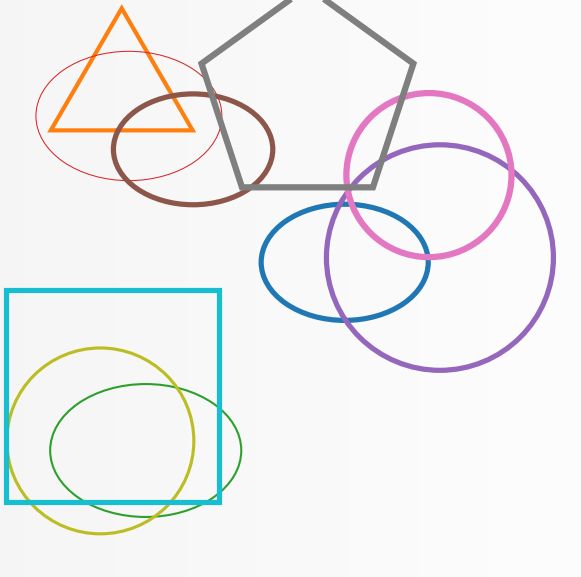[{"shape": "oval", "thickness": 2.5, "radius": 0.72, "center": [0.593, 0.545]}, {"shape": "triangle", "thickness": 2, "radius": 0.7, "center": [0.209, 0.844]}, {"shape": "oval", "thickness": 1, "radius": 0.82, "center": [0.251, 0.219]}, {"shape": "oval", "thickness": 0.5, "radius": 0.8, "center": [0.222, 0.798]}, {"shape": "circle", "thickness": 2.5, "radius": 0.98, "center": [0.757, 0.553]}, {"shape": "oval", "thickness": 2.5, "radius": 0.69, "center": [0.332, 0.741]}, {"shape": "circle", "thickness": 3, "radius": 0.71, "center": [0.738, 0.696]}, {"shape": "pentagon", "thickness": 3, "radius": 0.96, "center": [0.529, 0.83]}, {"shape": "circle", "thickness": 1.5, "radius": 0.8, "center": [0.173, 0.236]}, {"shape": "square", "thickness": 2.5, "radius": 0.92, "center": [0.193, 0.314]}]